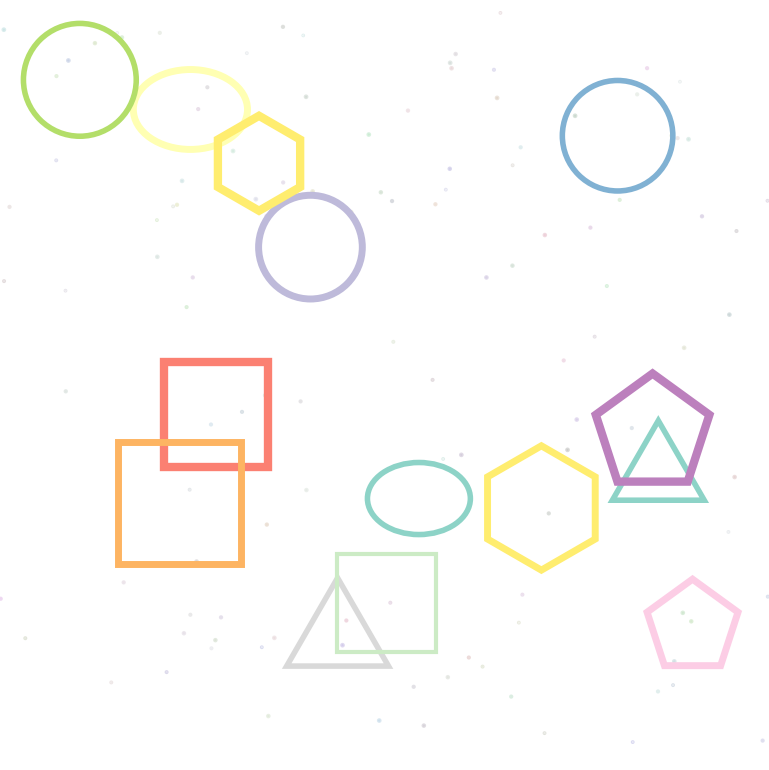[{"shape": "oval", "thickness": 2, "radius": 0.33, "center": [0.544, 0.353]}, {"shape": "triangle", "thickness": 2, "radius": 0.34, "center": [0.855, 0.385]}, {"shape": "oval", "thickness": 2.5, "radius": 0.37, "center": [0.247, 0.858]}, {"shape": "circle", "thickness": 2.5, "radius": 0.34, "center": [0.403, 0.679]}, {"shape": "square", "thickness": 3, "radius": 0.34, "center": [0.28, 0.462]}, {"shape": "circle", "thickness": 2, "radius": 0.36, "center": [0.802, 0.824]}, {"shape": "square", "thickness": 2.5, "radius": 0.4, "center": [0.233, 0.347]}, {"shape": "circle", "thickness": 2, "radius": 0.37, "center": [0.104, 0.896]}, {"shape": "pentagon", "thickness": 2.5, "radius": 0.31, "center": [0.899, 0.186]}, {"shape": "triangle", "thickness": 2, "radius": 0.38, "center": [0.438, 0.173]}, {"shape": "pentagon", "thickness": 3, "radius": 0.39, "center": [0.848, 0.437]}, {"shape": "square", "thickness": 1.5, "radius": 0.32, "center": [0.502, 0.217]}, {"shape": "hexagon", "thickness": 3, "radius": 0.31, "center": [0.336, 0.788]}, {"shape": "hexagon", "thickness": 2.5, "radius": 0.4, "center": [0.703, 0.34]}]